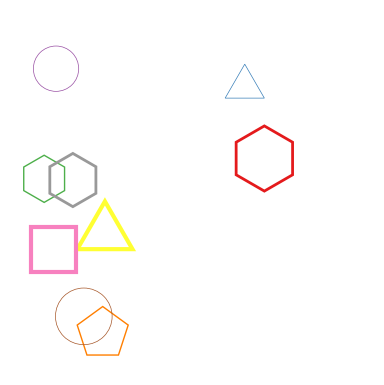[{"shape": "hexagon", "thickness": 2, "radius": 0.42, "center": [0.687, 0.588]}, {"shape": "triangle", "thickness": 0.5, "radius": 0.29, "center": [0.636, 0.775]}, {"shape": "hexagon", "thickness": 1, "radius": 0.31, "center": [0.115, 0.536]}, {"shape": "circle", "thickness": 0.5, "radius": 0.29, "center": [0.146, 0.822]}, {"shape": "pentagon", "thickness": 1, "radius": 0.35, "center": [0.267, 0.134]}, {"shape": "triangle", "thickness": 3, "radius": 0.41, "center": [0.272, 0.394]}, {"shape": "circle", "thickness": 0.5, "radius": 0.37, "center": [0.218, 0.178]}, {"shape": "square", "thickness": 3, "radius": 0.29, "center": [0.138, 0.352]}, {"shape": "hexagon", "thickness": 2, "radius": 0.35, "center": [0.189, 0.532]}]